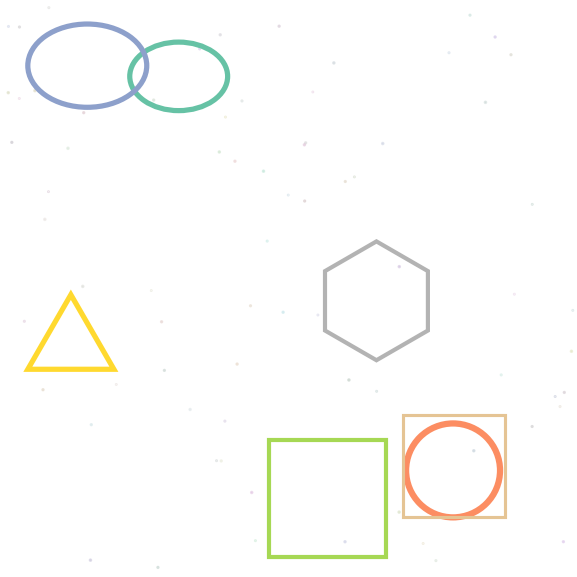[{"shape": "oval", "thickness": 2.5, "radius": 0.42, "center": [0.309, 0.867]}, {"shape": "circle", "thickness": 3, "radius": 0.41, "center": [0.785, 0.185]}, {"shape": "oval", "thickness": 2.5, "radius": 0.51, "center": [0.151, 0.885]}, {"shape": "square", "thickness": 2, "radius": 0.51, "center": [0.568, 0.136]}, {"shape": "triangle", "thickness": 2.5, "radius": 0.43, "center": [0.123, 0.403]}, {"shape": "square", "thickness": 1.5, "radius": 0.44, "center": [0.787, 0.192]}, {"shape": "hexagon", "thickness": 2, "radius": 0.51, "center": [0.652, 0.478]}]